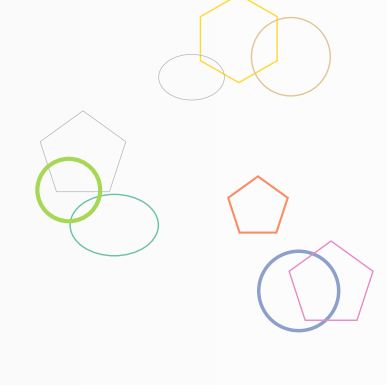[{"shape": "oval", "thickness": 1, "radius": 0.57, "center": [0.295, 0.415]}, {"shape": "pentagon", "thickness": 1.5, "radius": 0.4, "center": [0.666, 0.461]}, {"shape": "circle", "thickness": 2.5, "radius": 0.52, "center": [0.771, 0.244]}, {"shape": "pentagon", "thickness": 1, "radius": 0.57, "center": [0.854, 0.26]}, {"shape": "circle", "thickness": 3, "radius": 0.41, "center": [0.177, 0.506]}, {"shape": "hexagon", "thickness": 1, "radius": 0.57, "center": [0.616, 0.9]}, {"shape": "circle", "thickness": 1, "radius": 0.51, "center": [0.751, 0.853]}, {"shape": "oval", "thickness": 0.5, "radius": 0.42, "center": [0.494, 0.8]}, {"shape": "pentagon", "thickness": 0.5, "radius": 0.58, "center": [0.214, 0.596]}]